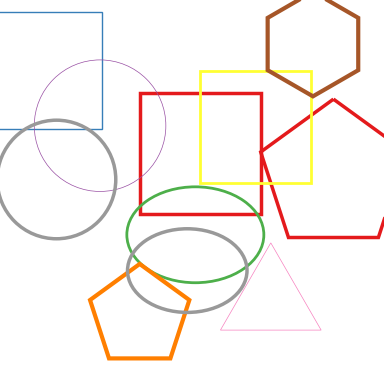[{"shape": "pentagon", "thickness": 2.5, "radius": 0.99, "center": [0.866, 0.544]}, {"shape": "square", "thickness": 2.5, "radius": 0.79, "center": [0.521, 0.602]}, {"shape": "square", "thickness": 1, "radius": 0.76, "center": [0.114, 0.817]}, {"shape": "oval", "thickness": 2, "radius": 0.89, "center": [0.507, 0.39]}, {"shape": "circle", "thickness": 0.5, "radius": 0.85, "center": [0.26, 0.674]}, {"shape": "pentagon", "thickness": 3, "radius": 0.68, "center": [0.363, 0.179]}, {"shape": "square", "thickness": 2, "radius": 0.72, "center": [0.663, 0.67]}, {"shape": "hexagon", "thickness": 3, "radius": 0.68, "center": [0.813, 0.886]}, {"shape": "triangle", "thickness": 0.5, "radius": 0.76, "center": [0.703, 0.218]}, {"shape": "oval", "thickness": 2.5, "radius": 0.78, "center": [0.486, 0.297]}, {"shape": "circle", "thickness": 2.5, "radius": 0.77, "center": [0.147, 0.534]}]